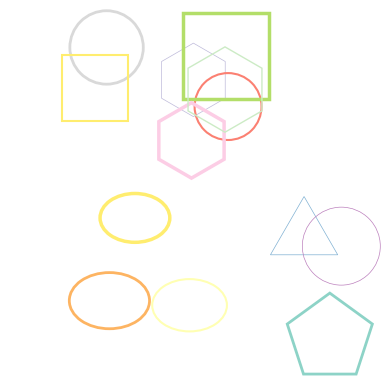[{"shape": "pentagon", "thickness": 2, "radius": 0.58, "center": [0.857, 0.122]}, {"shape": "oval", "thickness": 1.5, "radius": 0.49, "center": [0.492, 0.207]}, {"shape": "hexagon", "thickness": 0.5, "radius": 0.48, "center": [0.502, 0.793]}, {"shape": "circle", "thickness": 1.5, "radius": 0.43, "center": [0.592, 0.723]}, {"shape": "triangle", "thickness": 0.5, "radius": 0.5, "center": [0.79, 0.389]}, {"shape": "oval", "thickness": 2, "radius": 0.52, "center": [0.284, 0.219]}, {"shape": "square", "thickness": 2.5, "radius": 0.56, "center": [0.586, 0.855]}, {"shape": "hexagon", "thickness": 2.5, "radius": 0.49, "center": [0.497, 0.635]}, {"shape": "circle", "thickness": 2, "radius": 0.48, "center": [0.277, 0.877]}, {"shape": "circle", "thickness": 0.5, "radius": 0.51, "center": [0.887, 0.361]}, {"shape": "hexagon", "thickness": 1, "radius": 0.55, "center": [0.584, 0.767]}, {"shape": "oval", "thickness": 2.5, "radius": 0.45, "center": [0.35, 0.434]}, {"shape": "square", "thickness": 1.5, "radius": 0.43, "center": [0.246, 0.772]}]